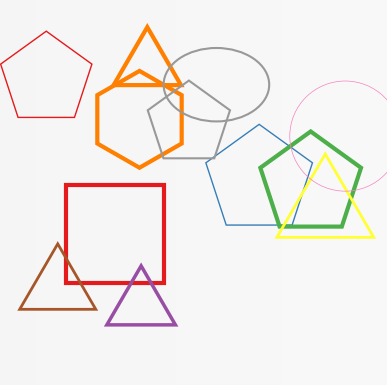[{"shape": "pentagon", "thickness": 1, "radius": 0.62, "center": [0.119, 0.795]}, {"shape": "square", "thickness": 3, "radius": 0.63, "center": [0.297, 0.393]}, {"shape": "pentagon", "thickness": 1, "radius": 0.72, "center": [0.669, 0.532]}, {"shape": "pentagon", "thickness": 3, "radius": 0.68, "center": [0.802, 0.522]}, {"shape": "triangle", "thickness": 2.5, "radius": 0.51, "center": [0.364, 0.207]}, {"shape": "hexagon", "thickness": 3, "radius": 0.63, "center": [0.36, 0.69]}, {"shape": "triangle", "thickness": 3, "radius": 0.5, "center": [0.38, 0.829]}, {"shape": "triangle", "thickness": 2, "radius": 0.72, "center": [0.839, 0.456]}, {"shape": "triangle", "thickness": 2, "radius": 0.57, "center": [0.149, 0.253]}, {"shape": "circle", "thickness": 0.5, "radius": 0.72, "center": [0.891, 0.647]}, {"shape": "pentagon", "thickness": 1.5, "radius": 0.56, "center": [0.487, 0.679]}, {"shape": "oval", "thickness": 1.5, "radius": 0.68, "center": [0.558, 0.78]}]